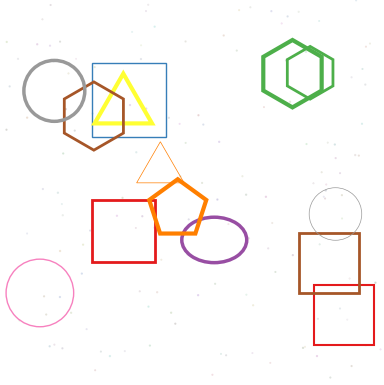[{"shape": "square", "thickness": 1.5, "radius": 0.39, "center": [0.893, 0.182]}, {"shape": "square", "thickness": 2, "radius": 0.4, "center": [0.321, 0.401]}, {"shape": "square", "thickness": 1, "radius": 0.48, "center": [0.335, 0.74]}, {"shape": "hexagon", "thickness": 2, "radius": 0.34, "center": [0.806, 0.811]}, {"shape": "hexagon", "thickness": 3, "radius": 0.44, "center": [0.76, 0.809]}, {"shape": "oval", "thickness": 2.5, "radius": 0.42, "center": [0.557, 0.377]}, {"shape": "triangle", "thickness": 0.5, "radius": 0.36, "center": [0.416, 0.561]}, {"shape": "pentagon", "thickness": 3, "radius": 0.39, "center": [0.462, 0.456]}, {"shape": "triangle", "thickness": 3, "radius": 0.43, "center": [0.32, 0.723]}, {"shape": "square", "thickness": 2, "radius": 0.39, "center": [0.854, 0.317]}, {"shape": "hexagon", "thickness": 2, "radius": 0.44, "center": [0.244, 0.699]}, {"shape": "circle", "thickness": 1, "radius": 0.44, "center": [0.104, 0.239]}, {"shape": "circle", "thickness": 0.5, "radius": 0.34, "center": [0.871, 0.444]}, {"shape": "circle", "thickness": 2.5, "radius": 0.4, "center": [0.141, 0.764]}]